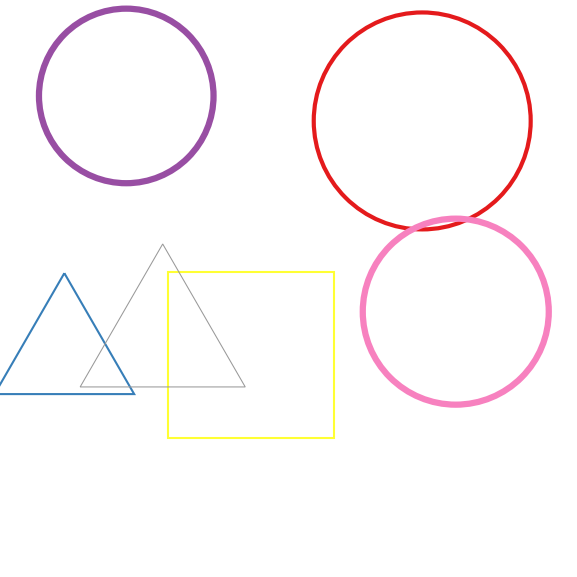[{"shape": "circle", "thickness": 2, "radius": 0.94, "center": [0.731, 0.79]}, {"shape": "triangle", "thickness": 1, "radius": 0.7, "center": [0.111, 0.387]}, {"shape": "circle", "thickness": 3, "radius": 0.76, "center": [0.219, 0.833]}, {"shape": "square", "thickness": 1, "radius": 0.72, "center": [0.435, 0.384]}, {"shape": "circle", "thickness": 3, "radius": 0.81, "center": [0.789, 0.459]}, {"shape": "triangle", "thickness": 0.5, "radius": 0.83, "center": [0.282, 0.412]}]